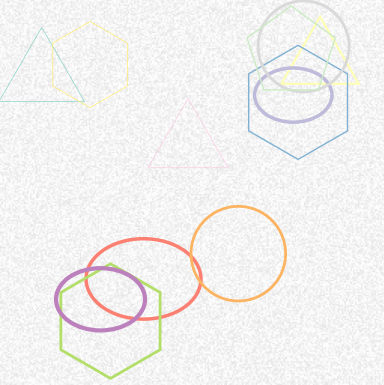[{"shape": "triangle", "thickness": 0.5, "radius": 0.64, "center": [0.108, 0.801]}, {"shape": "triangle", "thickness": 1.5, "radius": 0.58, "center": [0.831, 0.84]}, {"shape": "oval", "thickness": 2.5, "radius": 0.5, "center": [0.762, 0.753]}, {"shape": "oval", "thickness": 2.5, "radius": 0.75, "center": [0.373, 0.276]}, {"shape": "hexagon", "thickness": 1, "radius": 0.74, "center": [0.774, 0.734]}, {"shape": "circle", "thickness": 2, "radius": 0.61, "center": [0.619, 0.341]}, {"shape": "hexagon", "thickness": 2, "radius": 0.74, "center": [0.287, 0.166]}, {"shape": "triangle", "thickness": 0.5, "radius": 0.6, "center": [0.488, 0.624]}, {"shape": "circle", "thickness": 2, "radius": 0.59, "center": [0.789, 0.879]}, {"shape": "oval", "thickness": 3, "radius": 0.58, "center": [0.261, 0.223]}, {"shape": "pentagon", "thickness": 1, "radius": 0.6, "center": [0.756, 0.864]}, {"shape": "hexagon", "thickness": 0.5, "radius": 0.56, "center": [0.234, 0.832]}]